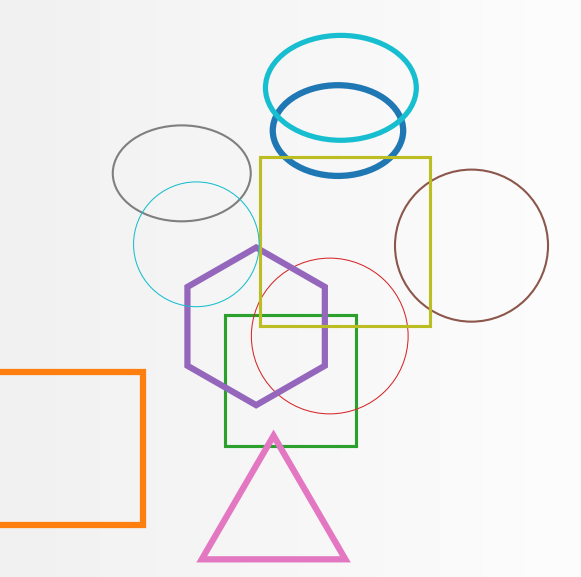[{"shape": "oval", "thickness": 3, "radius": 0.56, "center": [0.581, 0.773]}, {"shape": "square", "thickness": 3, "radius": 0.66, "center": [0.114, 0.222]}, {"shape": "square", "thickness": 1.5, "radius": 0.56, "center": [0.5, 0.34]}, {"shape": "circle", "thickness": 0.5, "radius": 0.67, "center": [0.567, 0.417]}, {"shape": "hexagon", "thickness": 3, "radius": 0.68, "center": [0.441, 0.434]}, {"shape": "circle", "thickness": 1, "radius": 0.66, "center": [0.811, 0.574]}, {"shape": "triangle", "thickness": 3, "radius": 0.71, "center": [0.471, 0.102]}, {"shape": "oval", "thickness": 1, "radius": 0.59, "center": [0.313, 0.699]}, {"shape": "square", "thickness": 1.5, "radius": 0.73, "center": [0.593, 0.581]}, {"shape": "oval", "thickness": 2.5, "radius": 0.65, "center": [0.586, 0.847]}, {"shape": "circle", "thickness": 0.5, "radius": 0.54, "center": [0.338, 0.576]}]